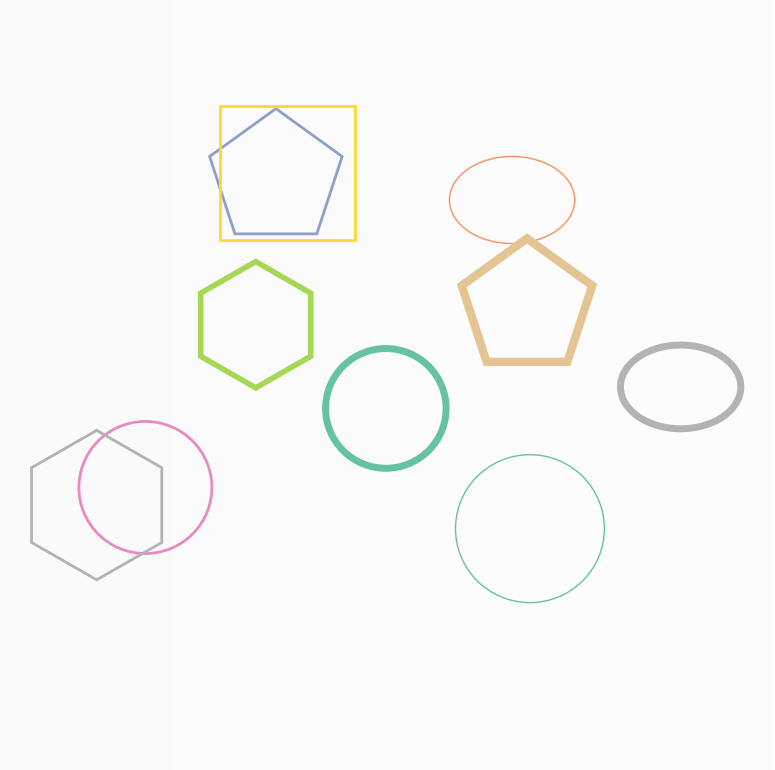[{"shape": "circle", "thickness": 2.5, "radius": 0.39, "center": [0.498, 0.47]}, {"shape": "circle", "thickness": 0.5, "radius": 0.48, "center": [0.684, 0.313]}, {"shape": "oval", "thickness": 0.5, "radius": 0.4, "center": [0.661, 0.74]}, {"shape": "pentagon", "thickness": 1, "radius": 0.45, "center": [0.356, 0.769]}, {"shape": "circle", "thickness": 1, "radius": 0.43, "center": [0.188, 0.367]}, {"shape": "hexagon", "thickness": 2, "radius": 0.41, "center": [0.33, 0.578]}, {"shape": "square", "thickness": 1, "radius": 0.43, "center": [0.371, 0.776]}, {"shape": "pentagon", "thickness": 3, "radius": 0.44, "center": [0.68, 0.602]}, {"shape": "oval", "thickness": 2.5, "radius": 0.39, "center": [0.878, 0.498]}, {"shape": "hexagon", "thickness": 1, "radius": 0.49, "center": [0.125, 0.344]}]